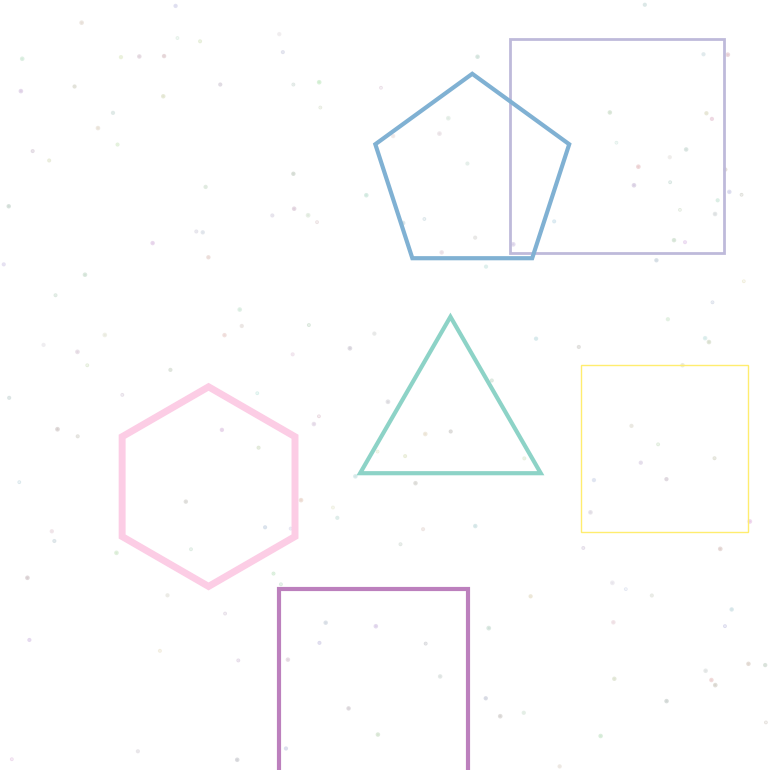[{"shape": "triangle", "thickness": 1.5, "radius": 0.68, "center": [0.585, 0.453]}, {"shape": "square", "thickness": 1, "radius": 0.69, "center": [0.801, 0.811]}, {"shape": "pentagon", "thickness": 1.5, "radius": 0.66, "center": [0.613, 0.772]}, {"shape": "hexagon", "thickness": 2.5, "radius": 0.65, "center": [0.271, 0.368]}, {"shape": "square", "thickness": 1.5, "radius": 0.61, "center": [0.485, 0.113]}, {"shape": "square", "thickness": 0.5, "radius": 0.54, "center": [0.863, 0.418]}]